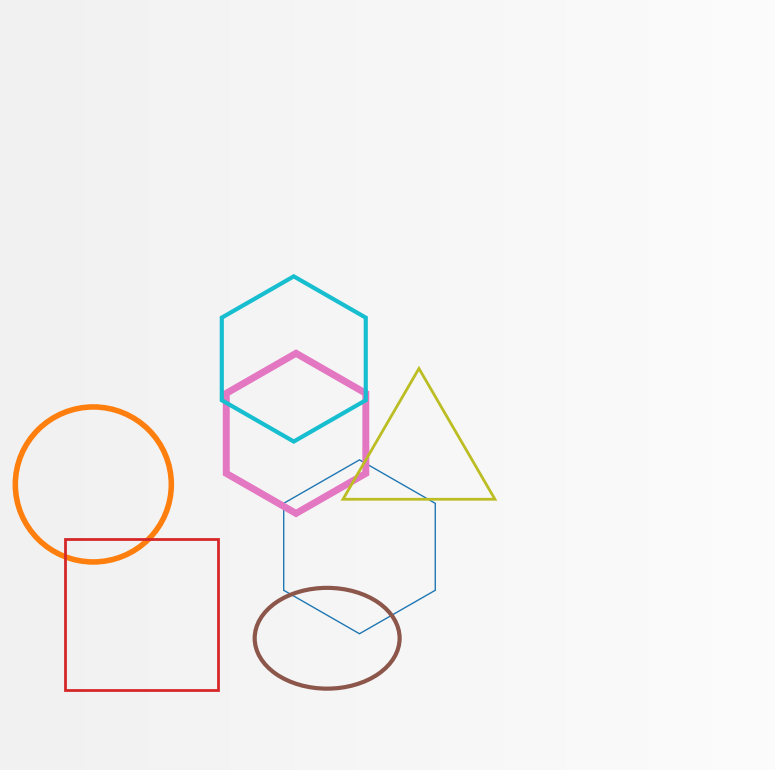[{"shape": "hexagon", "thickness": 0.5, "radius": 0.56, "center": [0.464, 0.29]}, {"shape": "circle", "thickness": 2, "radius": 0.5, "center": [0.12, 0.371]}, {"shape": "square", "thickness": 1, "radius": 0.49, "center": [0.182, 0.202]}, {"shape": "oval", "thickness": 1.5, "radius": 0.47, "center": [0.422, 0.171]}, {"shape": "hexagon", "thickness": 2.5, "radius": 0.52, "center": [0.382, 0.437]}, {"shape": "triangle", "thickness": 1, "radius": 0.57, "center": [0.541, 0.408]}, {"shape": "hexagon", "thickness": 1.5, "radius": 0.54, "center": [0.379, 0.534]}]